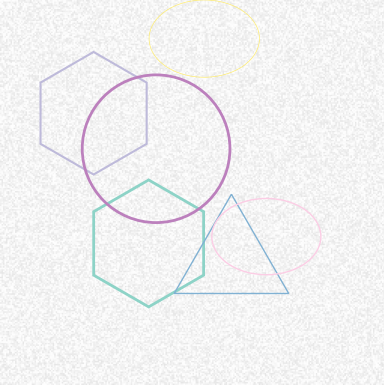[{"shape": "hexagon", "thickness": 2, "radius": 0.82, "center": [0.386, 0.368]}, {"shape": "hexagon", "thickness": 1.5, "radius": 0.8, "center": [0.243, 0.706]}, {"shape": "triangle", "thickness": 1, "radius": 0.86, "center": [0.601, 0.324]}, {"shape": "oval", "thickness": 1, "radius": 0.71, "center": [0.692, 0.385]}, {"shape": "circle", "thickness": 2, "radius": 0.96, "center": [0.405, 0.614]}, {"shape": "oval", "thickness": 0.5, "radius": 0.72, "center": [0.531, 0.9]}]